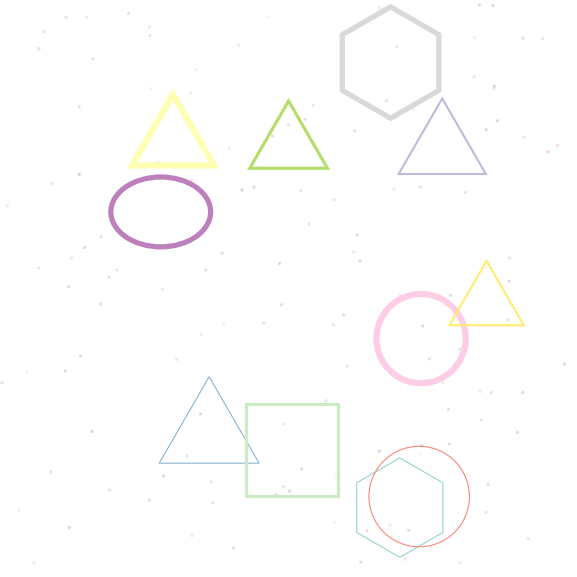[{"shape": "hexagon", "thickness": 0.5, "radius": 0.43, "center": [0.692, 0.12]}, {"shape": "triangle", "thickness": 3, "radius": 0.41, "center": [0.299, 0.754]}, {"shape": "triangle", "thickness": 1, "radius": 0.44, "center": [0.766, 0.741]}, {"shape": "circle", "thickness": 0.5, "radius": 0.44, "center": [0.726, 0.139]}, {"shape": "triangle", "thickness": 0.5, "radius": 0.5, "center": [0.362, 0.247]}, {"shape": "triangle", "thickness": 1.5, "radius": 0.39, "center": [0.5, 0.747]}, {"shape": "circle", "thickness": 3, "radius": 0.39, "center": [0.729, 0.413]}, {"shape": "hexagon", "thickness": 2.5, "radius": 0.48, "center": [0.676, 0.891]}, {"shape": "oval", "thickness": 2.5, "radius": 0.43, "center": [0.278, 0.632]}, {"shape": "square", "thickness": 1.5, "radius": 0.4, "center": [0.505, 0.22]}, {"shape": "triangle", "thickness": 1, "radius": 0.37, "center": [0.843, 0.473]}]